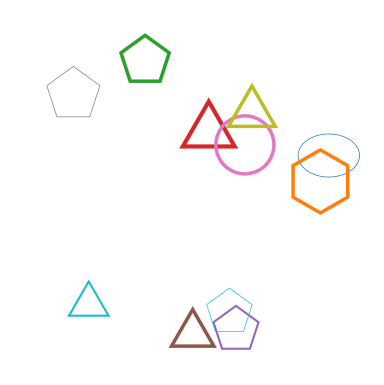[{"shape": "oval", "thickness": 0.5, "radius": 0.4, "center": [0.854, 0.596]}, {"shape": "hexagon", "thickness": 2.5, "radius": 0.41, "center": [0.832, 0.529]}, {"shape": "pentagon", "thickness": 2.5, "radius": 0.33, "center": [0.377, 0.842]}, {"shape": "triangle", "thickness": 3, "radius": 0.39, "center": [0.542, 0.658]}, {"shape": "pentagon", "thickness": 1.5, "radius": 0.31, "center": [0.613, 0.144]}, {"shape": "triangle", "thickness": 2.5, "radius": 0.32, "center": [0.501, 0.133]}, {"shape": "circle", "thickness": 2.5, "radius": 0.38, "center": [0.636, 0.624]}, {"shape": "pentagon", "thickness": 0.5, "radius": 0.36, "center": [0.19, 0.755]}, {"shape": "triangle", "thickness": 2.5, "radius": 0.35, "center": [0.654, 0.707]}, {"shape": "pentagon", "thickness": 0.5, "radius": 0.31, "center": [0.596, 0.19]}, {"shape": "triangle", "thickness": 1.5, "radius": 0.3, "center": [0.23, 0.21]}]